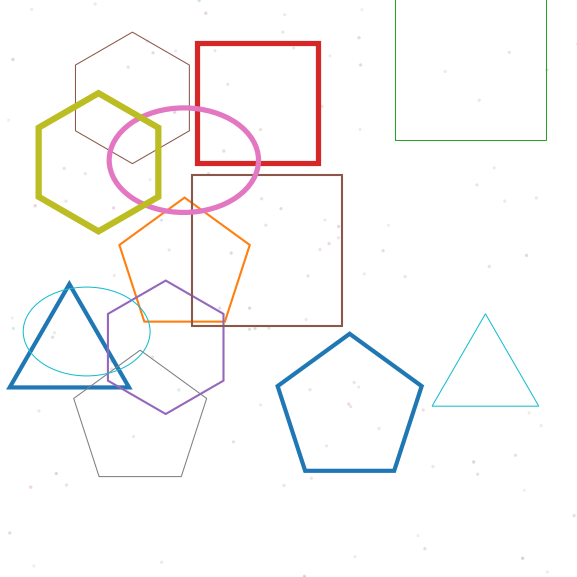[{"shape": "triangle", "thickness": 2, "radius": 0.6, "center": [0.12, 0.388]}, {"shape": "pentagon", "thickness": 2, "radius": 0.66, "center": [0.605, 0.29]}, {"shape": "pentagon", "thickness": 1, "radius": 0.59, "center": [0.32, 0.538]}, {"shape": "square", "thickness": 0.5, "radius": 0.66, "center": [0.815, 0.888]}, {"shape": "square", "thickness": 2.5, "radius": 0.52, "center": [0.445, 0.821]}, {"shape": "hexagon", "thickness": 1, "radius": 0.58, "center": [0.287, 0.398]}, {"shape": "hexagon", "thickness": 0.5, "radius": 0.57, "center": [0.229, 0.83]}, {"shape": "square", "thickness": 1, "radius": 0.65, "center": [0.462, 0.566]}, {"shape": "oval", "thickness": 2.5, "radius": 0.65, "center": [0.318, 0.722]}, {"shape": "pentagon", "thickness": 0.5, "radius": 0.61, "center": [0.243, 0.272]}, {"shape": "hexagon", "thickness": 3, "radius": 0.6, "center": [0.171, 0.718]}, {"shape": "oval", "thickness": 0.5, "radius": 0.55, "center": [0.15, 0.425]}, {"shape": "triangle", "thickness": 0.5, "radius": 0.53, "center": [0.841, 0.349]}]